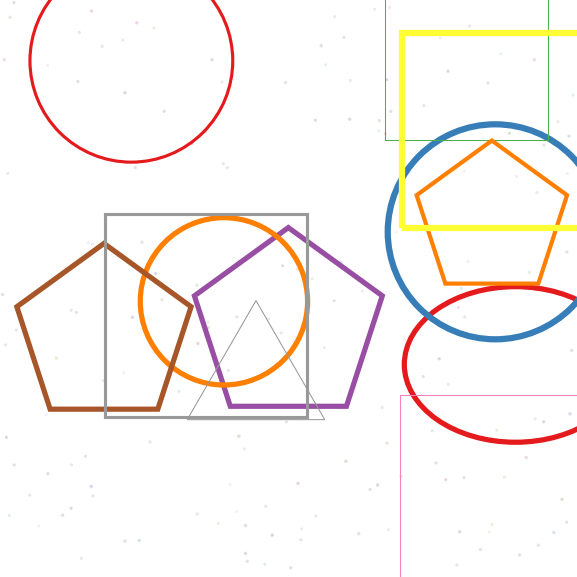[{"shape": "oval", "thickness": 2.5, "radius": 0.96, "center": [0.893, 0.368]}, {"shape": "circle", "thickness": 1.5, "radius": 0.88, "center": [0.227, 0.894]}, {"shape": "circle", "thickness": 3, "radius": 0.93, "center": [0.858, 0.598]}, {"shape": "square", "thickness": 0.5, "radius": 0.71, "center": [0.808, 0.898]}, {"shape": "pentagon", "thickness": 2.5, "radius": 0.86, "center": [0.499, 0.434]}, {"shape": "pentagon", "thickness": 2, "radius": 0.68, "center": [0.852, 0.619]}, {"shape": "circle", "thickness": 2.5, "radius": 0.72, "center": [0.388, 0.477]}, {"shape": "square", "thickness": 3, "radius": 0.84, "center": [0.864, 0.773]}, {"shape": "pentagon", "thickness": 2.5, "radius": 0.79, "center": [0.18, 0.419]}, {"shape": "square", "thickness": 0.5, "radius": 0.96, "center": [0.884, 0.124]}, {"shape": "triangle", "thickness": 0.5, "radius": 0.69, "center": [0.443, 0.341]}, {"shape": "square", "thickness": 1.5, "radius": 0.88, "center": [0.357, 0.453]}]